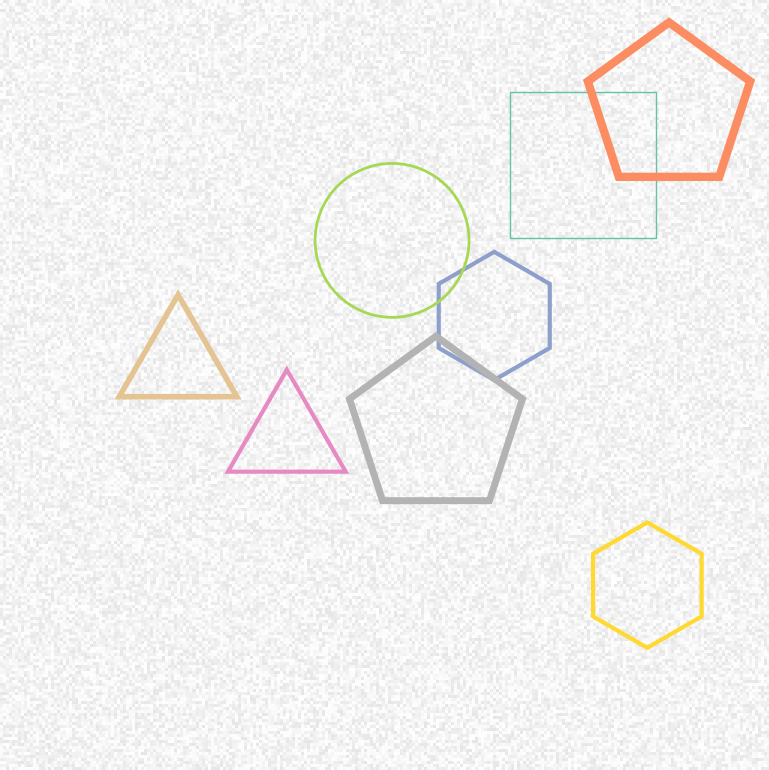[{"shape": "square", "thickness": 0.5, "radius": 0.47, "center": [0.757, 0.785]}, {"shape": "pentagon", "thickness": 3, "radius": 0.55, "center": [0.869, 0.86]}, {"shape": "hexagon", "thickness": 1.5, "radius": 0.42, "center": [0.642, 0.59]}, {"shape": "triangle", "thickness": 1.5, "radius": 0.44, "center": [0.373, 0.432]}, {"shape": "circle", "thickness": 1, "radius": 0.5, "center": [0.509, 0.688]}, {"shape": "hexagon", "thickness": 1.5, "radius": 0.41, "center": [0.841, 0.24]}, {"shape": "triangle", "thickness": 2, "radius": 0.44, "center": [0.231, 0.529]}, {"shape": "pentagon", "thickness": 2.5, "radius": 0.59, "center": [0.566, 0.445]}]